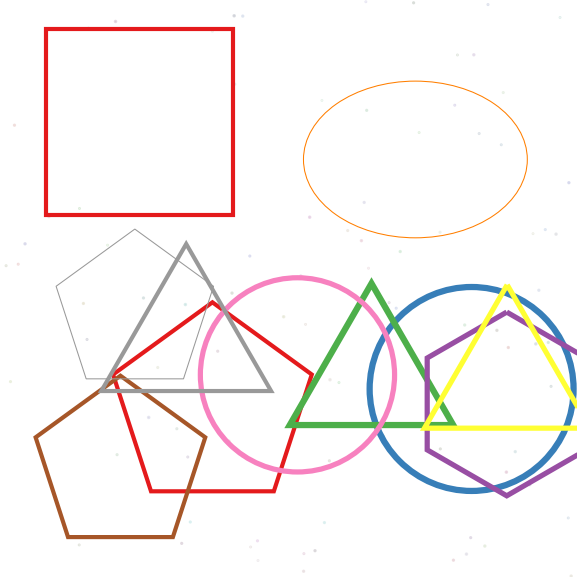[{"shape": "pentagon", "thickness": 2, "radius": 0.9, "center": [0.368, 0.295]}, {"shape": "square", "thickness": 2, "radius": 0.81, "center": [0.242, 0.788]}, {"shape": "circle", "thickness": 3, "radius": 0.88, "center": [0.817, 0.326]}, {"shape": "triangle", "thickness": 3, "radius": 0.82, "center": [0.643, 0.345]}, {"shape": "hexagon", "thickness": 2.5, "radius": 0.8, "center": [0.877, 0.3]}, {"shape": "oval", "thickness": 0.5, "radius": 0.97, "center": [0.719, 0.723]}, {"shape": "triangle", "thickness": 2.5, "radius": 0.83, "center": [0.878, 0.34]}, {"shape": "pentagon", "thickness": 2, "radius": 0.77, "center": [0.209, 0.194]}, {"shape": "circle", "thickness": 2.5, "radius": 0.84, "center": [0.515, 0.35]}, {"shape": "pentagon", "thickness": 0.5, "radius": 0.72, "center": [0.233, 0.459]}, {"shape": "triangle", "thickness": 2, "radius": 0.85, "center": [0.322, 0.407]}]